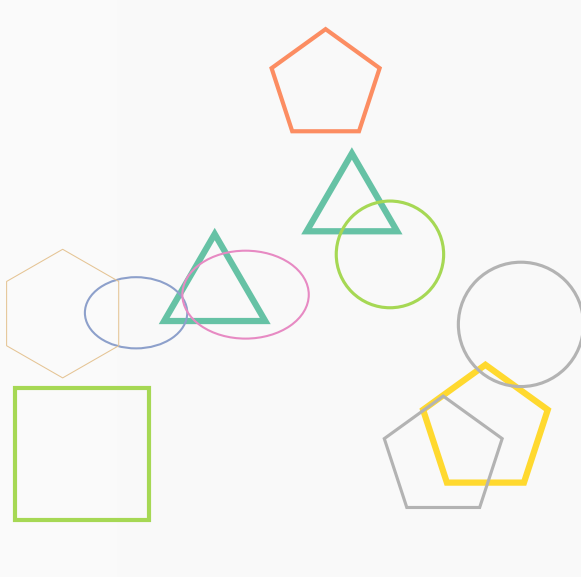[{"shape": "triangle", "thickness": 3, "radius": 0.5, "center": [0.369, 0.493]}, {"shape": "triangle", "thickness": 3, "radius": 0.45, "center": [0.605, 0.644]}, {"shape": "pentagon", "thickness": 2, "radius": 0.49, "center": [0.56, 0.851]}, {"shape": "oval", "thickness": 1, "radius": 0.44, "center": [0.234, 0.458]}, {"shape": "oval", "thickness": 1, "radius": 0.54, "center": [0.422, 0.489]}, {"shape": "square", "thickness": 2, "radius": 0.57, "center": [0.141, 0.213]}, {"shape": "circle", "thickness": 1.5, "radius": 0.46, "center": [0.671, 0.559]}, {"shape": "pentagon", "thickness": 3, "radius": 0.56, "center": [0.835, 0.255]}, {"shape": "hexagon", "thickness": 0.5, "radius": 0.56, "center": [0.108, 0.456]}, {"shape": "pentagon", "thickness": 1.5, "radius": 0.53, "center": [0.763, 0.207]}, {"shape": "circle", "thickness": 1.5, "radius": 0.54, "center": [0.896, 0.437]}]